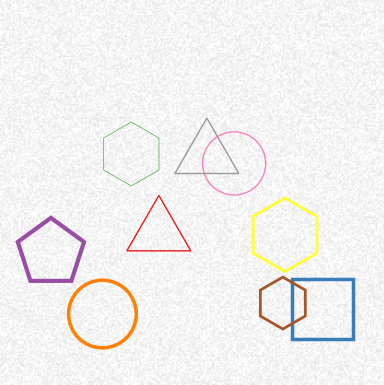[{"shape": "triangle", "thickness": 1, "radius": 0.48, "center": [0.413, 0.396]}, {"shape": "square", "thickness": 2.5, "radius": 0.39, "center": [0.838, 0.197]}, {"shape": "hexagon", "thickness": 0.5, "radius": 0.42, "center": [0.341, 0.6]}, {"shape": "pentagon", "thickness": 3, "radius": 0.45, "center": [0.132, 0.344]}, {"shape": "circle", "thickness": 2.5, "radius": 0.44, "center": [0.266, 0.184]}, {"shape": "hexagon", "thickness": 2, "radius": 0.48, "center": [0.74, 0.39]}, {"shape": "hexagon", "thickness": 2, "radius": 0.34, "center": [0.735, 0.213]}, {"shape": "circle", "thickness": 1, "radius": 0.41, "center": [0.608, 0.575]}, {"shape": "triangle", "thickness": 1, "radius": 0.48, "center": [0.537, 0.597]}]